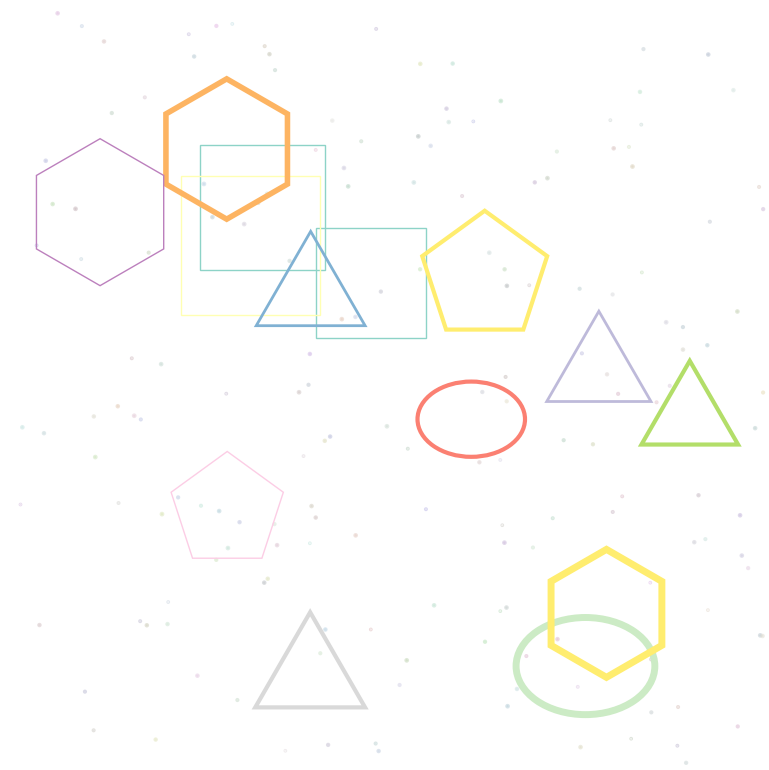[{"shape": "square", "thickness": 0.5, "radius": 0.4, "center": [0.341, 0.731]}, {"shape": "square", "thickness": 0.5, "radius": 0.36, "center": [0.482, 0.632]}, {"shape": "square", "thickness": 0.5, "radius": 0.45, "center": [0.326, 0.681]}, {"shape": "triangle", "thickness": 1, "radius": 0.39, "center": [0.778, 0.518]}, {"shape": "oval", "thickness": 1.5, "radius": 0.35, "center": [0.612, 0.456]}, {"shape": "triangle", "thickness": 1, "radius": 0.41, "center": [0.403, 0.618]}, {"shape": "hexagon", "thickness": 2, "radius": 0.46, "center": [0.294, 0.806]}, {"shape": "triangle", "thickness": 1.5, "radius": 0.36, "center": [0.896, 0.459]}, {"shape": "pentagon", "thickness": 0.5, "radius": 0.38, "center": [0.295, 0.337]}, {"shape": "triangle", "thickness": 1.5, "radius": 0.41, "center": [0.403, 0.122]}, {"shape": "hexagon", "thickness": 0.5, "radius": 0.48, "center": [0.13, 0.724]}, {"shape": "oval", "thickness": 2.5, "radius": 0.45, "center": [0.76, 0.135]}, {"shape": "pentagon", "thickness": 1.5, "radius": 0.43, "center": [0.629, 0.641]}, {"shape": "hexagon", "thickness": 2.5, "radius": 0.42, "center": [0.788, 0.203]}]